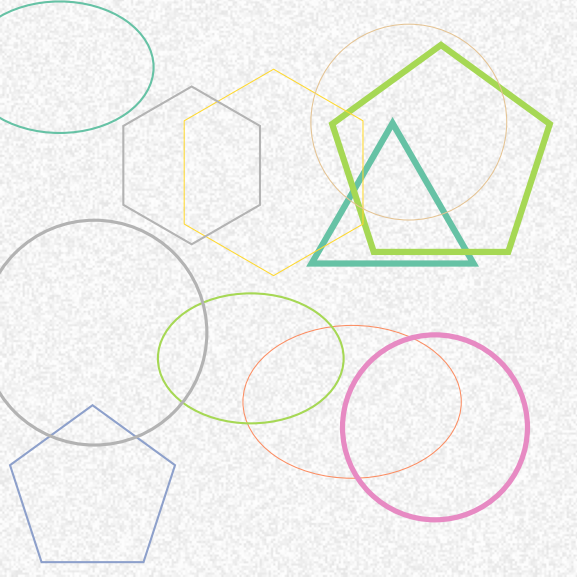[{"shape": "oval", "thickness": 1, "radius": 0.81, "center": [0.103, 0.883]}, {"shape": "triangle", "thickness": 3, "radius": 0.81, "center": [0.68, 0.624]}, {"shape": "oval", "thickness": 0.5, "radius": 0.95, "center": [0.61, 0.303]}, {"shape": "pentagon", "thickness": 1, "radius": 0.75, "center": [0.16, 0.147]}, {"shape": "circle", "thickness": 2.5, "radius": 0.8, "center": [0.753, 0.259]}, {"shape": "pentagon", "thickness": 3, "radius": 0.99, "center": [0.764, 0.723]}, {"shape": "oval", "thickness": 1, "radius": 0.8, "center": [0.434, 0.379]}, {"shape": "hexagon", "thickness": 0.5, "radius": 0.89, "center": [0.474, 0.701]}, {"shape": "circle", "thickness": 0.5, "radius": 0.85, "center": [0.708, 0.788]}, {"shape": "hexagon", "thickness": 1, "radius": 0.68, "center": [0.332, 0.713]}, {"shape": "circle", "thickness": 1.5, "radius": 0.97, "center": [0.164, 0.423]}]